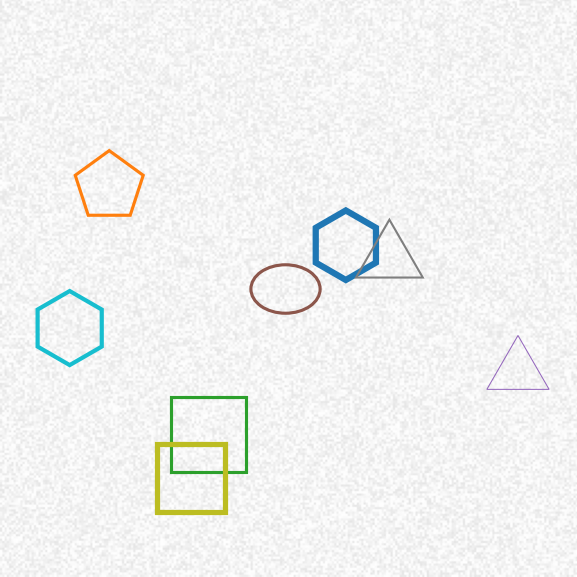[{"shape": "hexagon", "thickness": 3, "radius": 0.3, "center": [0.599, 0.575]}, {"shape": "pentagon", "thickness": 1.5, "radius": 0.31, "center": [0.189, 0.676]}, {"shape": "square", "thickness": 1.5, "radius": 0.32, "center": [0.361, 0.247]}, {"shape": "triangle", "thickness": 0.5, "radius": 0.31, "center": [0.897, 0.356]}, {"shape": "oval", "thickness": 1.5, "radius": 0.3, "center": [0.494, 0.499]}, {"shape": "triangle", "thickness": 1, "radius": 0.33, "center": [0.674, 0.552]}, {"shape": "square", "thickness": 2.5, "radius": 0.29, "center": [0.33, 0.172]}, {"shape": "hexagon", "thickness": 2, "radius": 0.32, "center": [0.121, 0.431]}]